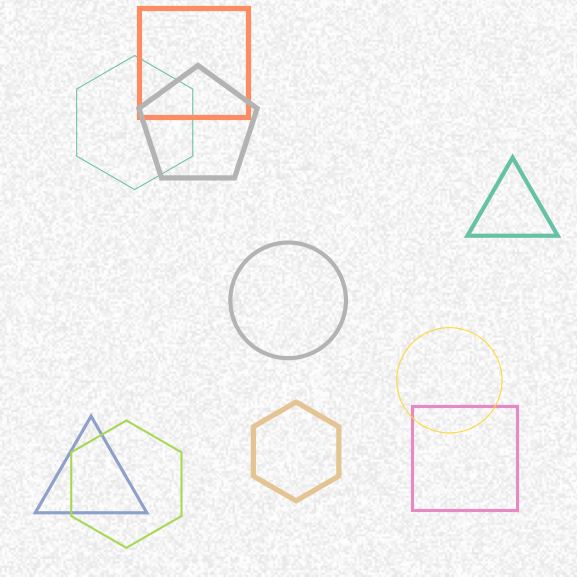[{"shape": "triangle", "thickness": 2, "radius": 0.45, "center": [0.888, 0.636]}, {"shape": "hexagon", "thickness": 0.5, "radius": 0.58, "center": [0.233, 0.787]}, {"shape": "square", "thickness": 2.5, "radius": 0.47, "center": [0.335, 0.891]}, {"shape": "triangle", "thickness": 1.5, "radius": 0.56, "center": [0.158, 0.167]}, {"shape": "square", "thickness": 1.5, "radius": 0.45, "center": [0.804, 0.205]}, {"shape": "hexagon", "thickness": 1, "radius": 0.55, "center": [0.219, 0.161]}, {"shape": "circle", "thickness": 0.5, "radius": 0.46, "center": [0.778, 0.341]}, {"shape": "hexagon", "thickness": 2.5, "radius": 0.43, "center": [0.513, 0.217]}, {"shape": "pentagon", "thickness": 2.5, "radius": 0.54, "center": [0.343, 0.778]}, {"shape": "circle", "thickness": 2, "radius": 0.5, "center": [0.499, 0.479]}]